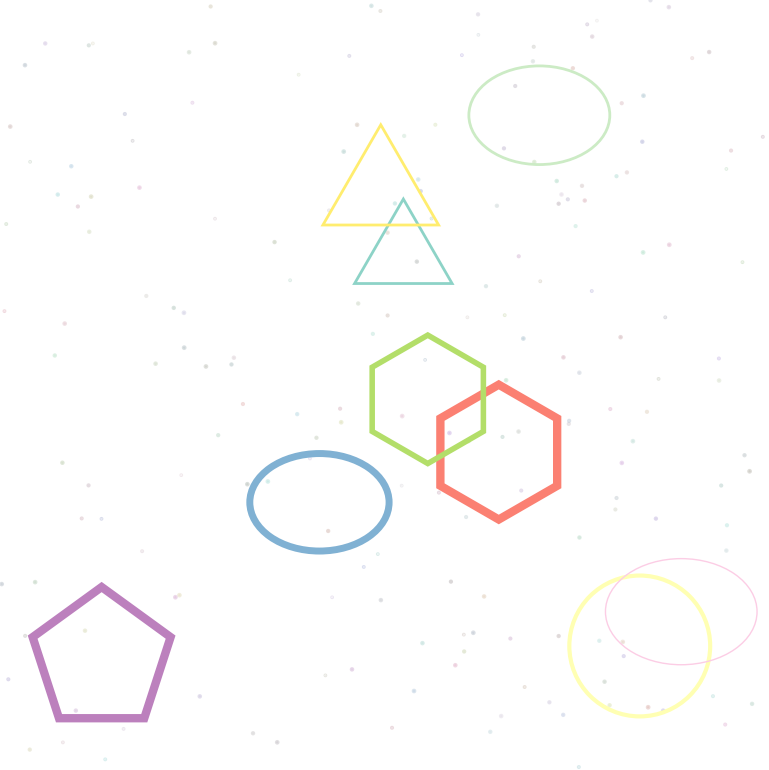[{"shape": "triangle", "thickness": 1, "radius": 0.37, "center": [0.524, 0.668]}, {"shape": "circle", "thickness": 1.5, "radius": 0.46, "center": [0.831, 0.161]}, {"shape": "hexagon", "thickness": 3, "radius": 0.44, "center": [0.648, 0.413]}, {"shape": "oval", "thickness": 2.5, "radius": 0.45, "center": [0.415, 0.348]}, {"shape": "hexagon", "thickness": 2, "radius": 0.42, "center": [0.556, 0.481]}, {"shape": "oval", "thickness": 0.5, "radius": 0.49, "center": [0.885, 0.206]}, {"shape": "pentagon", "thickness": 3, "radius": 0.47, "center": [0.132, 0.143]}, {"shape": "oval", "thickness": 1, "radius": 0.46, "center": [0.7, 0.85]}, {"shape": "triangle", "thickness": 1, "radius": 0.43, "center": [0.495, 0.751]}]